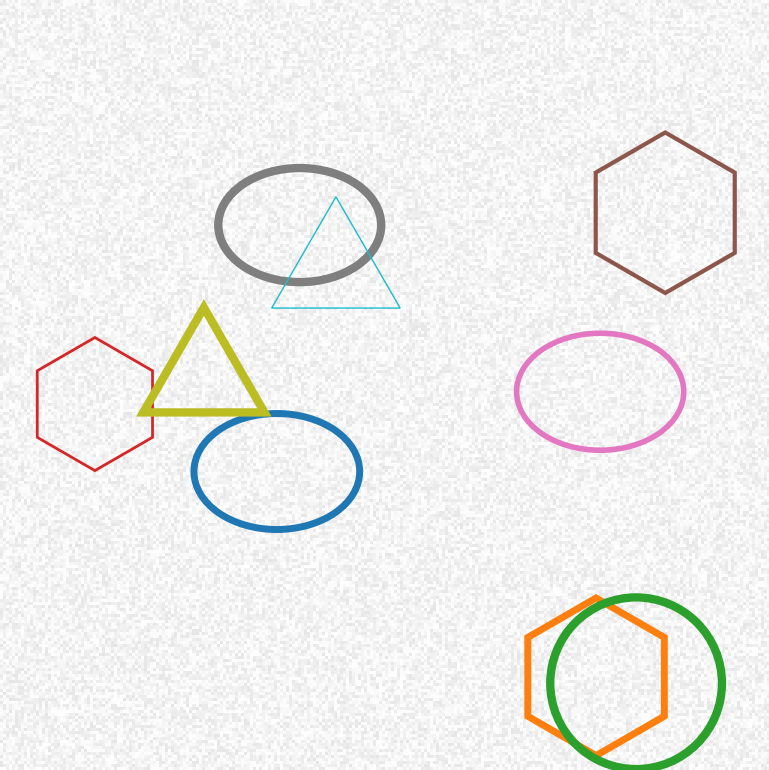[{"shape": "oval", "thickness": 2.5, "radius": 0.54, "center": [0.359, 0.388]}, {"shape": "hexagon", "thickness": 2.5, "radius": 0.51, "center": [0.774, 0.121]}, {"shape": "circle", "thickness": 3, "radius": 0.56, "center": [0.826, 0.113]}, {"shape": "hexagon", "thickness": 1, "radius": 0.43, "center": [0.123, 0.475]}, {"shape": "hexagon", "thickness": 1.5, "radius": 0.52, "center": [0.864, 0.724]}, {"shape": "oval", "thickness": 2, "radius": 0.54, "center": [0.779, 0.491]}, {"shape": "oval", "thickness": 3, "radius": 0.53, "center": [0.389, 0.708]}, {"shape": "triangle", "thickness": 3, "radius": 0.45, "center": [0.265, 0.51]}, {"shape": "triangle", "thickness": 0.5, "radius": 0.48, "center": [0.436, 0.648]}]